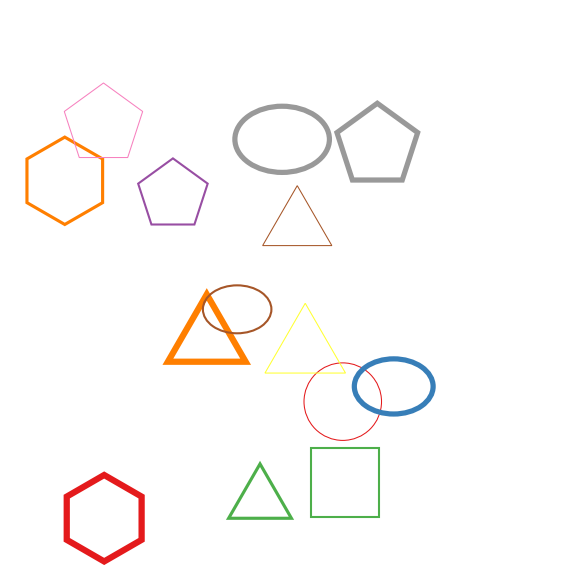[{"shape": "hexagon", "thickness": 3, "radius": 0.37, "center": [0.18, 0.102]}, {"shape": "circle", "thickness": 0.5, "radius": 0.34, "center": [0.594, 0.304]}, {"shape": "oval", "thickness": 2.5, "radius": 0.34, "center": [0.682, 0.33]}, {"shape": "triangle", "thickness": 1.5, "radius": 0.31, "center": [0.45, 0.133]}, {"shape": "square", "thickness": 1, "radius": 0.3, "center": [0.597, 0.163]}, {"shape": "pentagon", "thickness": 1, "radius": 0.32, "center": [0.299, 0.662]}, {"shape": "triangle", "thickness": 3, "radius": 0.39, "center": [0.358, 0.412]}, {"shape": "hexagon", "thickness": 1.5, "radius": 0.38, "center": [0.112, 0.686]}, {"shape": "triangle", "thickness": 0.5, "radius": 0.4, "center": [0.529, 0.393]}, {"shape": "oval", "thickness": 1, "radius": 0.3, "center": [0.411, 0.464]}, {"shape": "triangle", "thickness": 0.5, "radius": 0.35, "center": [0.515, 0.608]}, {"shape": "pentagon", "thickness": 0.5, "radius": 0.36, "center": [0.179, 0.784]}, {"shape": "pentagon", "thickness": 2.5, "radius": 0.37, "center": [0.653, 0.747]}, {"shape": "oval", "thickness": 2.5, "radius": 0.41, "center": [0.489, 0.758]}]